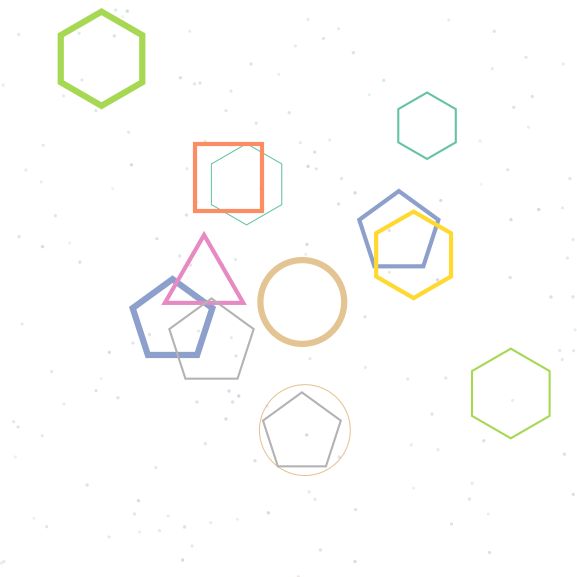[{"shape": "hexagon", "thickness": 1, "radius": 0.29, "center": [0.739, 0.781]}, {"shape": "hexagon", "thickness": 0.5, "radius": 0.35, "center": [0.427, 0.68]}, {"shape": "square", "thickness": 2, "radius": 0.29, "center": [0.396, 0.692]}, {"shape": "pentagon", "thickness": 3, "radius": 0.36, "center": [0.299, 0.443]}, {"shape": "pentagon", "thickness": 2, "radius": 0.36, "center": [0.691, 0.596]}, {"shape": "triangle", "thickness": 2, "radius": 0.39, "center": [0.353, 0.514]}, {"shape": "hexagon", "thickness": 3, "radius": 0.41, "center": [0.176, 0.897]}, {"shape": "hexagon", "thickness": 1, "radius": 0.39, "center": [0.885, 0.318]}, {"shape": "hexagon", "thickness": 2, "radius": 0.37, "center": [0.716, 0.558]}, {"shape": "circle", "thickness": 3, "radius": 0.36, "center": [0.523, 0.476]}, {"shape": "circle", "thickness": 0.5, "radius": 0.39, "center": [0.528, 0.254]}, {"shape": "pentagon", "thickness": 1, "radius": 0.38, "center": [0.366, 0.406]}, {"shape": "pentagon", "thickness": 1, "radius": 0.35, "center": [0.523, 0.249]}]